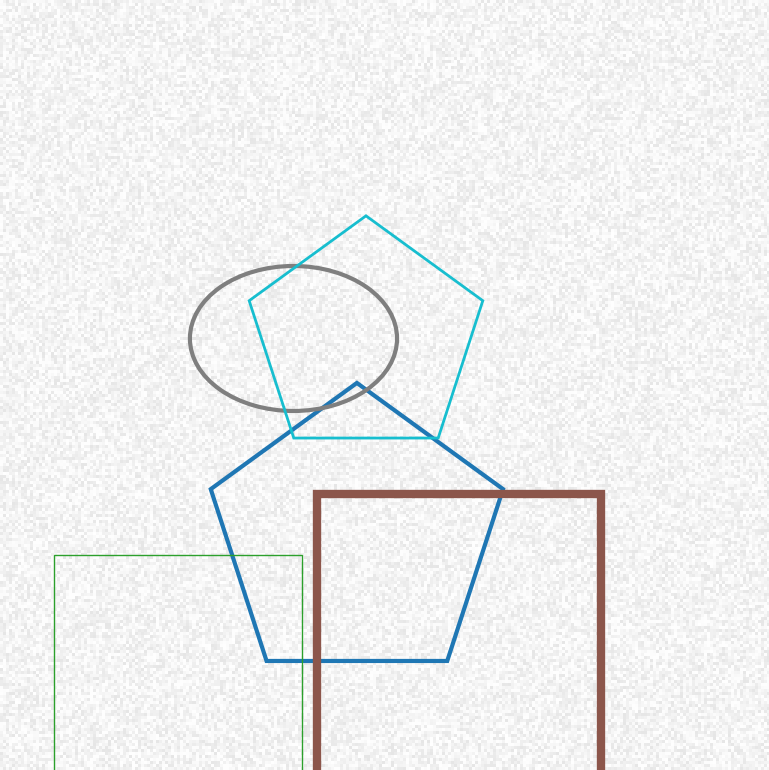[{"shape": "pentagon", "thickness": 1.5, "radius": 1.0, "center": [0.464, 0.303]}, {"shape": "square", "thickness": 0.5, "radius": 0.81, "center": [0.231, 0.118]}, {"shape": "square", "thickness": 3, "radius": 0.92, "center": [0.596, 0.174]}, {"shape": "oval", "thickness": 1.5, "radius": 0.67, "center": [0.381, 0.56]}, {"shape": "pentagon", "thickness": 1, "radius": 0.8, "center": [0.475, 0.56]}]